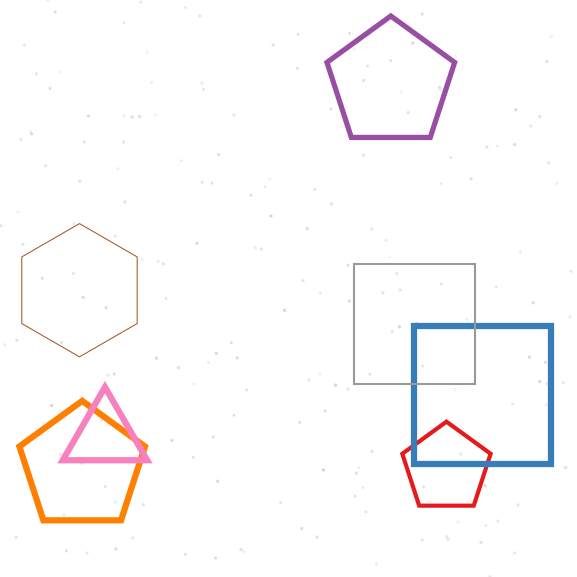[{"shape": "pentagon", "thickness": 2, "radius": 0.4, "center": [0.773, 0.189]}, {"shape": "square", "thickness": 3, "radius": 0.6, "center": [0.835, 0.315]}, {"shape": "pentagon", "thickness": 2.5, "radius": 0.58, "center": [0.677, 0.855]}, {"shape": "pentagon", "thickness": 3, "radius": 0.57, "center": [0.142, 0.191]}, {"shape": "hexagon", "thickness": 0.5, "radius": 0.58, "center": [0.138, 0.497]}, {"shape": "triangle", "thickness": 3, "radius": 0.42, "center": [0.182, 0.244]}, {"shape": "square", "thickness": 1, "radius": 0.52, "center": [0.718, 0.438]}]